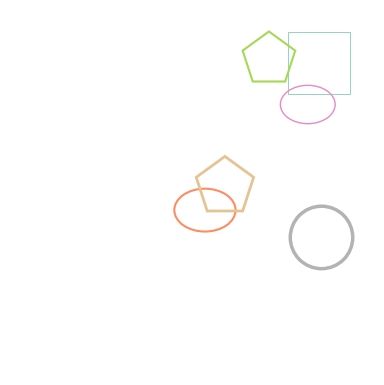[{"shape": "square", "thickness": 0.5, "radius": 0.4, "center": [0.829, 0.835]}, {"shape": "oval", "thickness": 1.5, "radius": 0.4, "center": [0.532, 0.454]}, {"shape": "oval", "thickness": 1, "radius": 0.36, "center": [0.799, 0.729]}, {"shape": "pentagon", "thickness": 1.5, "radius": 0.36, "center": [0.699, 0.846]}, {"shape": "pentagon", "thickness": 2, "radius": 0.39, "center": [0.584, 0.515]}, {"shape": "circle", "thickness": 2.5, "radius": 0.41, "center": [0.835, 0.383]}]